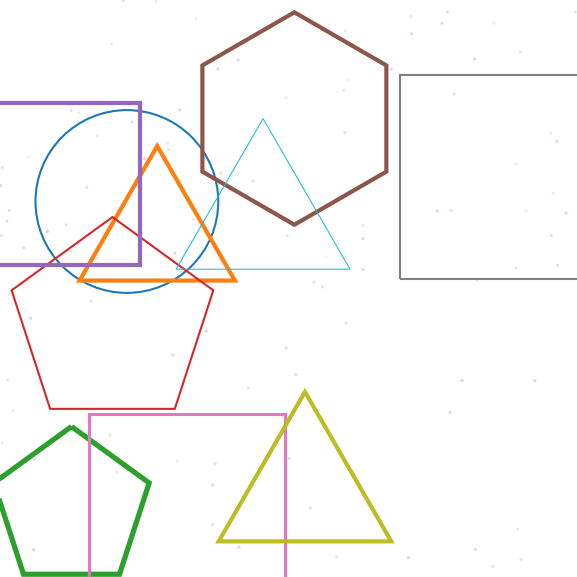[{"shape": "circle", "thickness": 1, "radius": 0.79, "center": [0.22, 0.65]}, {"shape": "triangle", "thickness": 2, "radius": 0.78, "center": [0.272, 0.591]}, {"shape": "pentagon", "thickness": 2.5, "radius": 0.71, "center": [0.124, 0.119]}, {"shape": "pentagon", "thickness": 1, "radius": 0.92, "center": [0.195, 0.44]}, {"shape": "square", "thickness": 2, "radius": 0.7, "center": [0.102, 0.68]}, {"shape": "hexagon", "thickness": 2, "radius": 0.92, "center": [0.51, 0.794]}, {"shape": "square", "thickness": 1.5, "radius": 0.85, "center": [0.324, 0.112]}, {"shape": "square", "thickness": 1, "radius": 0.88, "center": [0.87, 0.693]}, {"shape": "triangle", "thickness": 2, "radius": 0.86, "center": [0.528, 0.148]}, {"shape": "triangle", "thickness": 0.5, "radius": 0.87, "center": [0.455, 0.62]}]